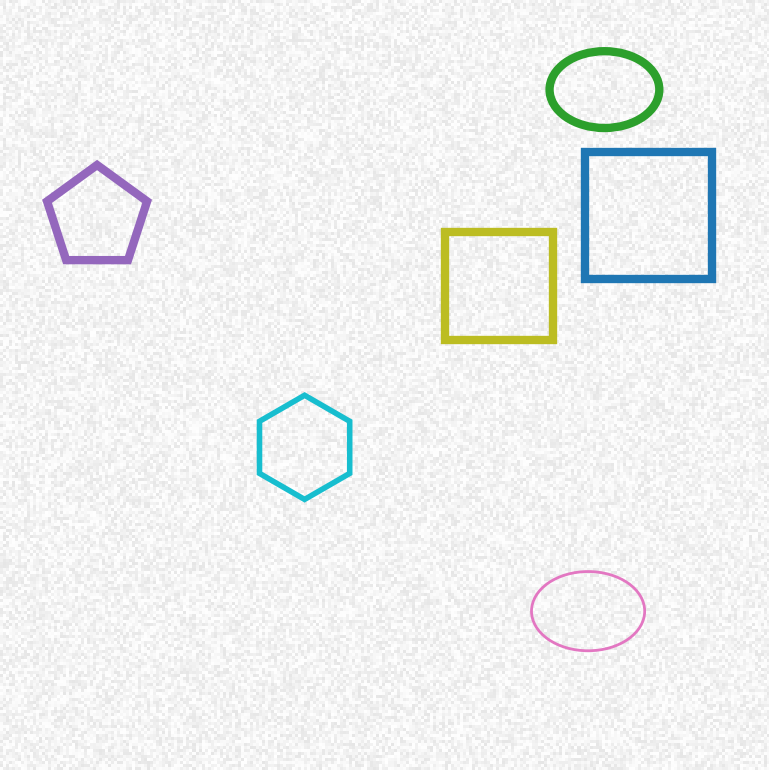[{"shape": "square", "thickness": 3, "radius": 0.41, "center": [0.842, 0.72]}, {"shape": "oval", "thickness": 3, "radius": 0.36, "center": [0.785, 0.884]}, {"shape": "pentagon", "thickness": 3, "radius": 0.34, "center": [0.126, 0.717]}, {"shape": "oval", "thickness": 1, "radius": 0.37, "center": [0.764, 0.206]}, {"shape": "square", "thickness": 3, "radius": 0.35, "center": [0.649, 0.628]}, {"shape": "hexagon", "thickness": 2, "radius": 0.34, "center": [0.396, 0.419]}]